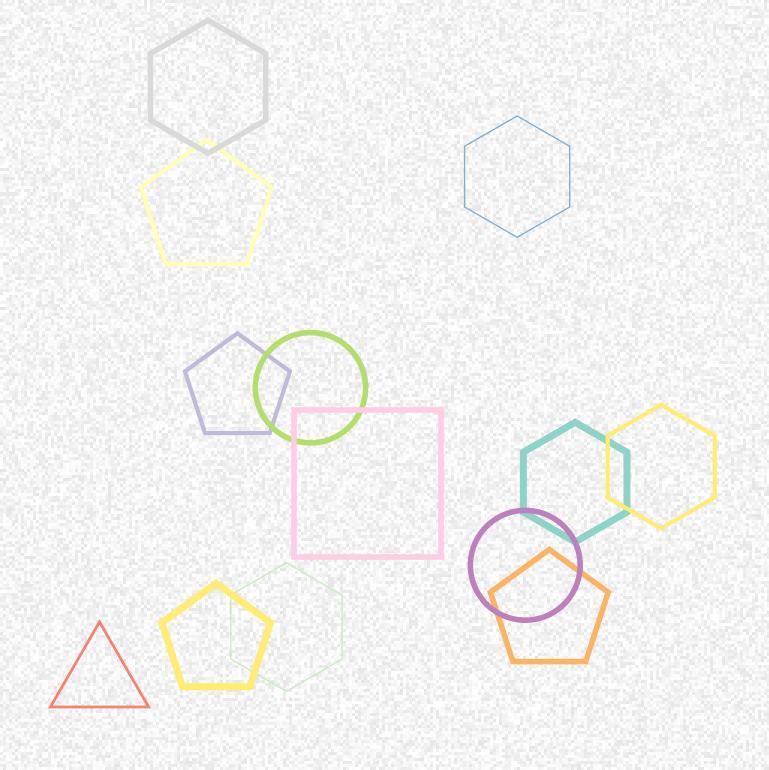[{"shape": "hexagon", "thickness": 2.5, "radius": 0.39, "center": [0.747, 0.374]}, {"shape": "pentagon", "thickness": 1.5, "radius": 0.45, "center": [0.268, 0.729]}, {"shape": "pentagon", "thickness": 1.5, "radius": 0.36, "center": [0.308, 0.496]}, {"shape": "triangle", "thickness": 1, "radius": 0.37, "center": [0.129, 0.119]}, {"shape": "hexagon", "thickness": 0.5, "radius": 0.39, "center": [0.672, 0.771]}, {"shape": "pentagon", "thickness": 2, "radius": 0.4, "center": [0.713, 0.206]}, {"shape": "circle", "thickness": 2, "radius": 0.36, "center": [0.403, 0.496]}, {"shape": "square", "thickness": 2, "radius": 0.48, "center": [0.477, 0.372]}, {"shape": "hexagon", "thickness": 2, "radius": 0.43, "center": [0.27, 0.887]}, {"shape": "circle", "thickness": 2, "radius": 0.36, "center": [0.682, 0.266]}, {"shape": "hexagon", "thickness": 0.5, "radius": 0.42, "center": [0.372, 0.186]}, {"shape": "pentagon", "thickness": 2.5, "radius": 0.37, "center": [0.281, 0.168]}, {"shape": "hexagon", "thickness": 1.5, "radius": 0.4, "center": [0.859, 0.394]}]